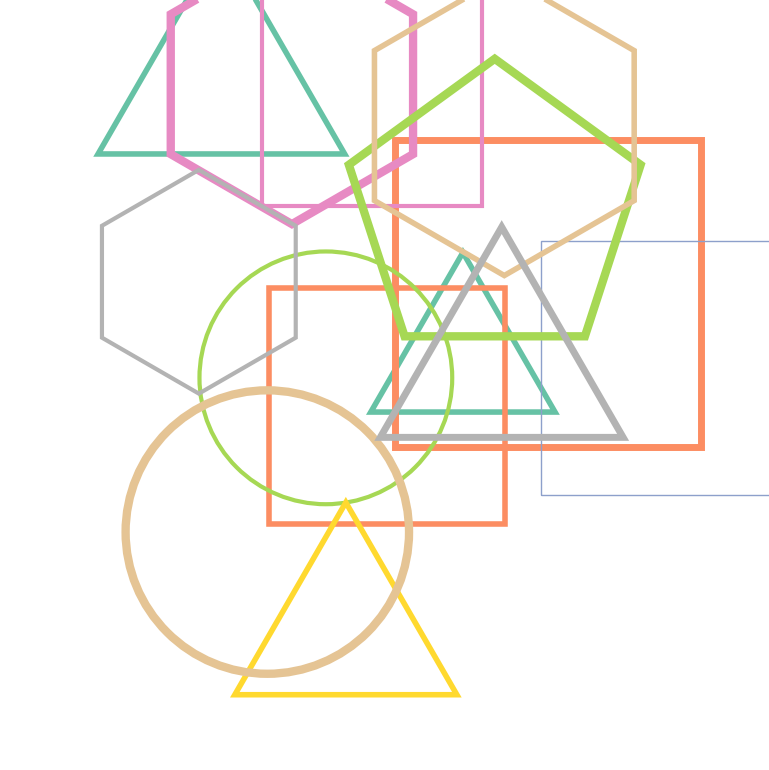[{"shape": "triangle", "thickness": 2, "radius": 0.92, "center": [0.287, 0.892]}, {"shape": "triangle", "thickness": 2, "radius": 0.69, "center": [0.601, 0.534]}, {"shape": "square", "thickness": 2.5, "radius": 0.99, "center": [0.712, 0.619]}, {"shape": "square", "thickness": 2, "radius": 0.77, "center": [0.503, 0.473]}, {"shape": "square", "thickness": 0.5, "radius": 0.83, "center": [0.867, 0.522]}, {"shape": "square", "thickness": 1.5, "radius": 0.71, "center": [0.483, 0.876]}, {"shape": "hexagon", "thickness": 3, "radius": 0.91, "center": [0.379, 0.891]}, {"shape": "pentagon", "thickness": 3, "radius": 1.0, "center": [0.643, 0.724]}, {"shape": "circle", "thickness": 1.5, "radius": 0.82, "center": [0.423, 0.509]}, {"shape": "triangle", "thickness": 2, "radius": 0.83, "center": [0.449, 0.181]}, {"shape": "hexagon", "thickness": 2, "radius": 0.97, "center": [0.655, 0.837]}, {"shape": "circle", "thickness": 3, "radius": 0.92, "center": [0.347, 0.309]}, {"shape": "triangle", "thickness": 2.5, "radius": 0.91, "center": [0.652, 0.523]}, {"shape": "hexagon", "thickness": 1.5, "radius": 0.73, "center": [0.258, 0.634]}]